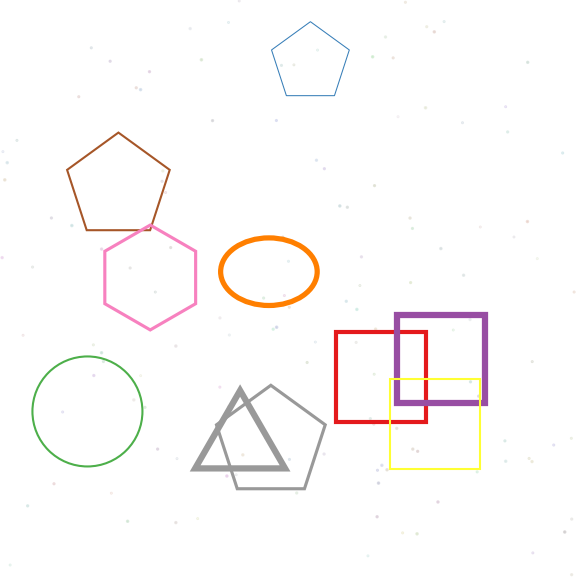[{"shape": "square", "thickness": 2, "radius": 0.39, "center": [0.661, 0.346]}, {"shape": "pentagon", "thickness": 0.5, "radius": 0.35, "center": [0.538, 0.891]}, {"shape": "circle", "thickness": 1, "radius": 0.48, "center": [0.151, 0.287]}, {"shape": "square", "thickness": 3, "radius": 0.38, "center": [0.763, 0.378]}, {"shape": "oval", "thickness": 2.5, "radius": 0.42, "center": [0.466, 0.529]}, {"shape": "square", "thickness": 1, "radius": 0.39, "center": [0.753, 0.264]}, {"shape": "pentagon", "thickness": 1, "radius": 0.47, "center": [0.205, 0.676]}, {"shape": "hexagon", "thickness": 1.5, "radius": 0.45, "center": [0.26, 0.519]}, {"shape": "pentagon", "thickness": 1.5, "radius": 0.5, "center": [0.469, 0.233]}, {"shape": "triangle", "thickness": 3, "radius": 0.45, "center": [0.416, 0.233]}]